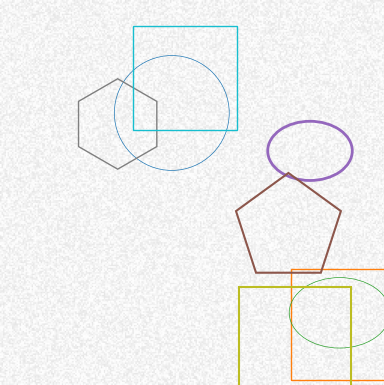[{"shape": "circle", "thickness": 0.5, "radius": 0.75, "center": [0.446, 0.707]}, {"shape": "square", "thickness": 1, "radius": 0.72, "center": [0.9, 0.157]}, {"shape": "oval", "thickness": 0.5, "radius": 0.65, "center": [0.882, 0.187]}, {"shape": "oval", "thickness": 2, "radius": 0.55, "center": [0.805, 0.608]}, {"shape": "pentagon", "thickness": 1.5, "radius": 0.72, "center": [0.749, 0.407]}, {"shape": "hexagon", "thickness": 1, "radius": 0.59, "center": [0.306, 0.678]}, {"shape": "square", "thickness": 1.5, "radius": 0.72, "center": [0.766, 0.111]}, {"shape": "square", "thickness": 1, "radius": 0.67, "center": [0.481, 0.797]}]